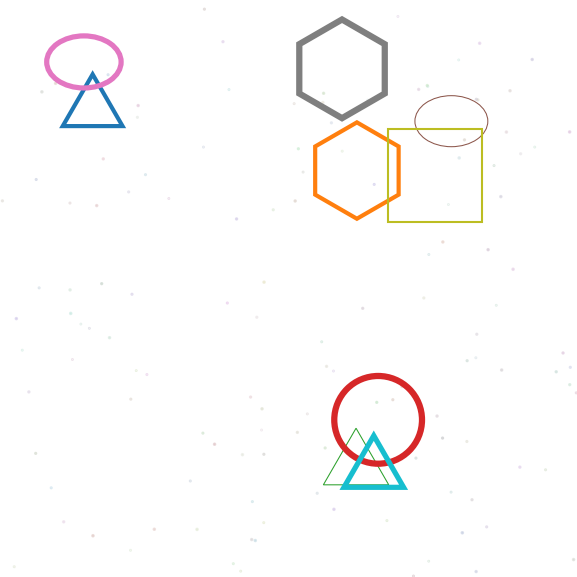[{"shape": "triangle", "thickness": 2, "radius": 0.3, "center": [0.16, 0.811]}, {"shape": "hexagon", "thickness": 2, "radius": 0.42, "center": [0.618, 0.704]}, {"shape": "triangle", "thickness": 0.5, "radius": 0.33, "center": [0.617, 0.192]}, {"shape": "circle", "thickness": 3, "radius": 0.38, "center": [0.655, 0.272]}, {"shape": "oval", "thickness": 0.5, "radius": 0.32, "center": [0.782, 0.789]}, {"shape": "oval", "thickness": 2.5, "radius": 0.32, "center": [0.145, 0.892]}, {"shape": "hexagon", "thickness": 3, "radius": 0.43, "center": [0.592, 0.88]}, {"shape": "square", "thickness": 1, "radius": 0.4, "center": [0.753, 0.695]}, {"shape": "triangle", "thickness": 2.5, "radius": 0.3, "center": [0.647, 0.185]}]